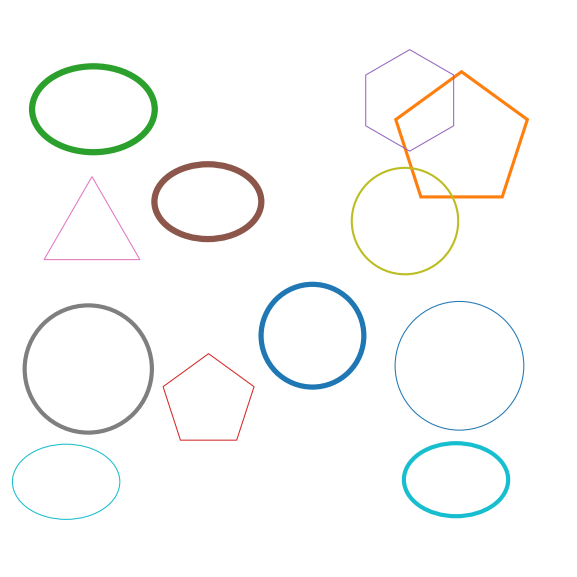[{"shape": "circle", "thickness": 2.5, "radius": 0.44, "center": [0.541, 0.418]}, {"shape": "circle", "thickness": 0.5, "radius": 0.56, "center": [0.796, 0.366]}, {"shape": "pentagon", "thickness": 1.5, "radius": 0.6, "center": [0.799, 0.755]}, {"shape": "oval", "thickness": 3, "radius": 0.53, "center": [0.162, 0.81]}, {"shape": "pentagon", "thickness": 0.5, "radius": 0.41, "center": [0.361, 0.304]}, {"shape": "hexagon", "thickness": 0.5, "radius": 0.44, "center": [0.709, 0.825]}, {"shape": "oval", "thickness": 3, "radius": 0.46, "center": [0.36, 0.65]}, {"shape": "triangle", "thickness": 0.5, "radius": 0.48, "center": [0.159, 0.597]}, {"shape": "circle", "thickness": 2, "radius": 0.55, "center": [0.153, 0.36]}, {"shape": "circle", "thickness": 1, "radius": 0.46, "center": [0.701, 0.616]}, {"shape": "oval", "thickness": 2, "radius": 0.45, "center": [0.79, 0.168]}, {"shape": "oval", "thickness": 0.5, "radius": 0.46, "center": [0.115, 0.165]}]